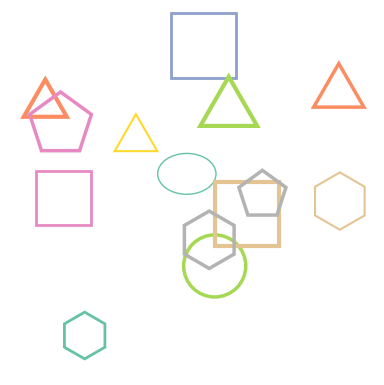[{"shape": "hexagon", "thickness": 2, "radius": 0.3, "center": [0.22, 0.129]}, {"shape": "oval", "thickness": 1, "radius": 0.38, "center": [0.485, 0.548]}, {"shape": "triangle", "thickness": 2.5, "radius": 0.38, "center": [0.88, 0.759]}, {"shape": "triangle", "thickness": 3, "radius": 0.32, "center": [0.118, 0.729]}, {"shape": "square", "thickness": 2, "radius": 0.42, "center": [0.528, 0.882]}, {"shape": "pentagon", "thickness": 2.5, "radius": 0.42, "center": [0.157, 0.677]}, {"shape": "square", "thickness": 2, "radius": 0.35, "center": [0.165, 0.486]}, {"shape": "circle", "thickness": 2.5, "radius": 0.4, "center": [0.558, 0.309]}, {"shape": "triangle", "thickness": 3, "radius": 0.43, "center": [0.594, 0.716]}, {"shape": "triangle", "thickness": 1.5, "radius": 0.32, "center": [0.353, 0.639]}, {"shape": "hexagon", "thickness": 1.5, "radius": 0.37, "center": [0.883, 0.478]}, {"shape": "square", "thickness": 3, "radius": 0.42, "center": [0.641, 0.443]}, {"shape": "hexagon", "thickness": 2.5, "radius": 0.37, "center": [0.543, 0.377]}, {"shape": "pentagon", "thickness": 2.5, "radius": 0.32, "center": [0.682, 0.493]}]